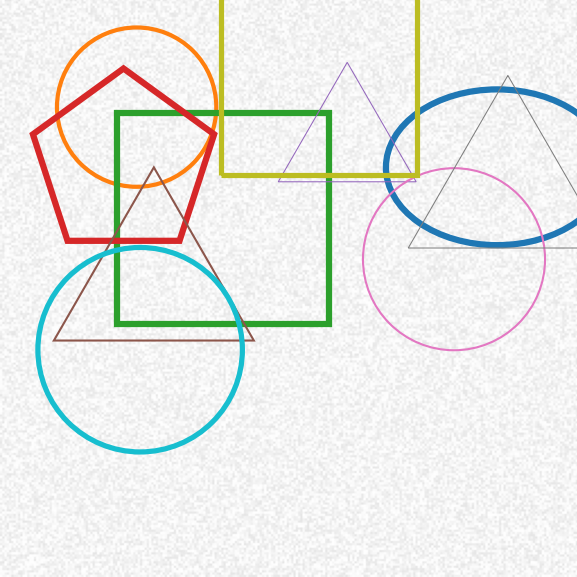[{"shape": "oval", "thickness": 3, "radius": 0.96, "center": [0.861, 0.709]}, {"shape": "circle", "thickness": 2, "radius": 0.69, "center": [0.237, 0.814]}, {"shape": "square", "thickness": 3, "radius": 0.91, "center": [0.386, 0.62]}, {"shape": "pentagon", "thickness": 3, "radius": 0.82, "center": [0.214, 0.716]}, {"shape": "triangle", "thickness": 0.5, "radius": 0.69, "center": [0.601, 0.753]}, {"shape": "triangle", "thickness": 1, "radius": 1.0, "center": [0.266, 0.509]}, {"shape": "circle", "thickness": 1, "radius": 0.79, "center": [0.786, 0.55]}, {"shape": "triangle", "thickness": 0.5, "radius": 1.0, "center": [0.879, 0.669]}, {"shape": "square", "thickness": 2.5, "radius": 0.85, "center": [0.553, 0.866]}, {"shape": "circle", "thickness": 2.5, "radius": 0.89, "center": [0.243, 0.394]}]